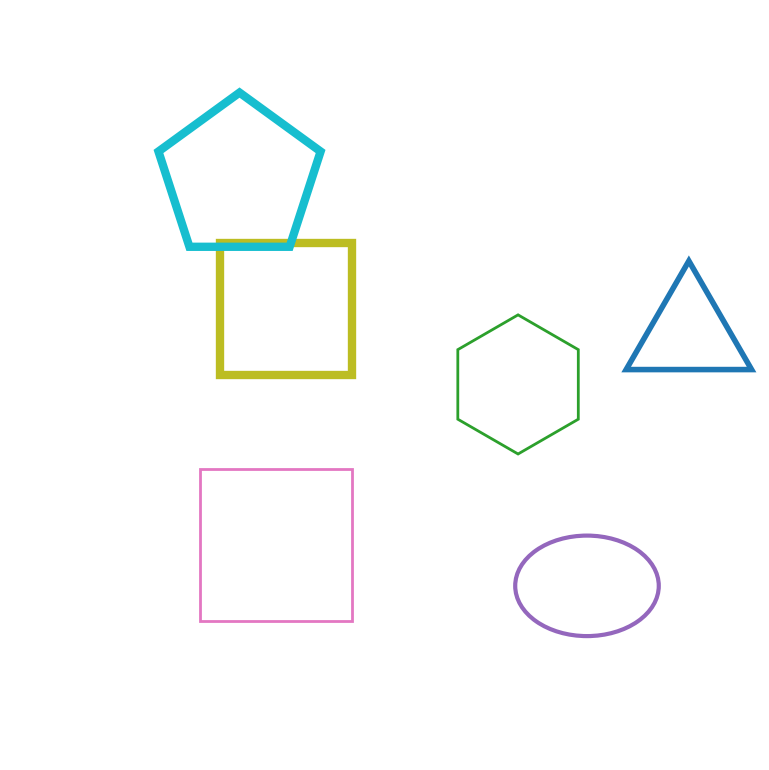[{"shape": "triangle", "thickness": 2, "radius": 0.47, "center": [0.895, 0.567]}, {"shape": "hexagon", "thickness": 1, "radius": 0.45, "center": [0.673, 0.501]}, {"shape": "oval", "thickness": 1.5, "radius": 0.47, "center": [0.762, 0.239]}, {"shape": "square", "thickness": 1, "radius": 0.49, "center": [0.358, 0.292]}, {"shape": "square", "thickness": 3, "radius": 0.43, "center": [0.372, 0.599]}, {"shape": "pentagon", "thickness": 3, "radius": 0.55, "center": [0.311, 0.769]}]